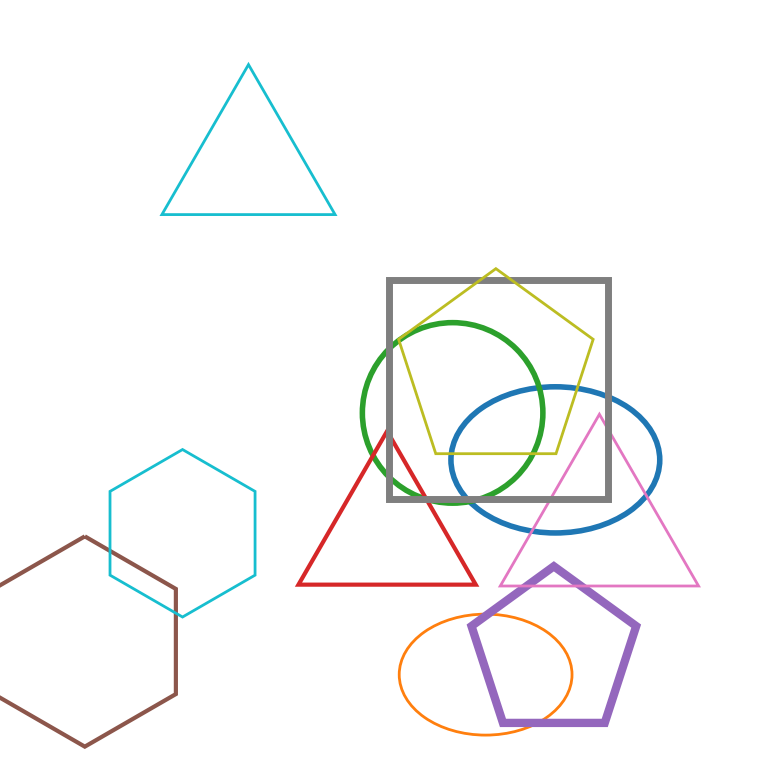[{"shape": "oval", "thickness": 2, "radius": 0.68, "center": [0.721, 0.403]}, {"shape": "oval", "thickness": 1, "radius": 0.56, "center": [0.631, 0.124]}, {"shape": "circle", "thickness": 2, "radius": 0.59, "center": [0.588, 0.464]}, {"shape": "triangle", "thickness": 1.5, "radius": 0.66, "center": [0.503, 0.307]}, {"shape": "pentagon", "thickness": 3, "radius": 0.56, "center": [0.719, 0.152]}, {"shape": "hexagon", "thickness": 1.5, "radius": 0.68, "center": [0.11, 0.167]}, {"shape": "triangle", "thickness": 1, "radius": 0.74, "center": [0.778, 0.313]}, {"shape": "square", "thickness": 2.5, "radius": 0.71, "center": [0.647, 0.494]}, {"shape": "pentagon", "thickness": 1, "radius": 0.66, "center": [0.644, 0.518]}, {"shape": "triangle", "thickness": 1, "radius": 0.65, "center": [0.323, 0.786]}, {"shape": "hexagon", "thickness": 1, "radius": 0.54, "center": [0.237, 0.307]}]